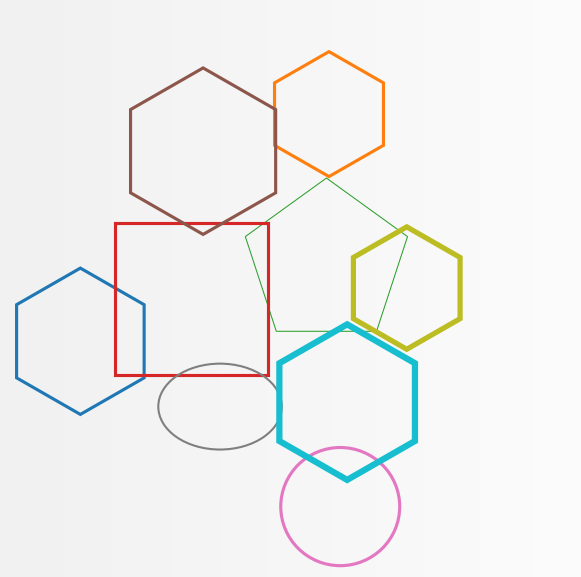[{"shape": "hexagon", "thickness": 1.5, "radius": 0.63, "center": [0.138, 0.408]}, {"shape": "hexagon", "thickness": 1.5, "radius": 0.54, "center": [0.566, 0.802]}, {"shape": "pentagon", "thickness": 0.5, "radius": 0.73, "center": [0.562, 0.544]}, {"shape": "square", "thickness": 1.5, "radius": 0.66, "center": [0.329, 0.482]}, {"shape": "hexagon", "thickness": 1.5, "radius": 0.72, "center": [0.349, 0.737]}, {"shape": "circle", "thickness": 1.5, "radius": 0.51, "center": [0.585, 0.122]}, {"shape": "oval", "thickness": 1, "radius": 0.53, "center": [0.379, 0.295]}, {"shape": "hexagon", "thickness": 2.5, "radius": 0.53, "center": [0.7, 0.5]}, {"shape": "hexagon", "thickness": 3, "radius": 0.67, "center": [0.597, 0.303]}]